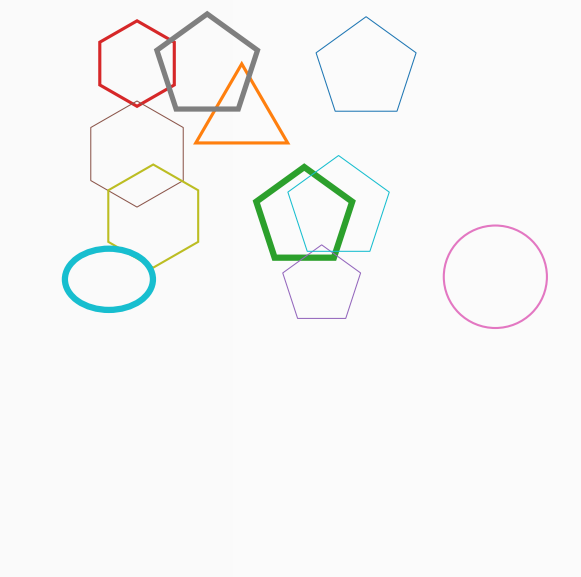[{"shape": "pentagon", "thickness": 0.5, "radius": 0.45, "center": [0.63, 0.88]}, {"shape": "triangle", "thickness": 1.5, "radius": 0.46, "center": [0.416, 0.797]}, {"shape": "pentagon", "thickness": 3, "radius": 0.43, "center": [0.523, 0.623]}, {"shape": "hexagon", "thickness": 1.5, "radius": 0.37, "center": [0.236, 0.889]}, {"shape": "pentagon", "thickness": 0.5, "radius": 0.35, "center": [0.553, 0.505]}, {"shape": "hexagon", "thickness": 0.5, "radius": 0.46, "center": [0.236, 0.732]}, {"shape": "circle", "thickness": 1, "radius": 0.44, "center": [0.852, 0.52]}, {"shape": "pentagon", "thickness": 2.5, "radius": 0.46, "center": [0.356, 0.884]}, {"shape": "hexagon", "thickness": 1, "radius": 0.45, "center": [0.264, 0.625]}, {"shape": "oval", "thickness": 3, "radius": 0.38, "center": [0.187, 0.515]}, {"shape": "pentagon", "thickness": 0.5, "radius": 0.46, "center": [0.582, 0.638]}]